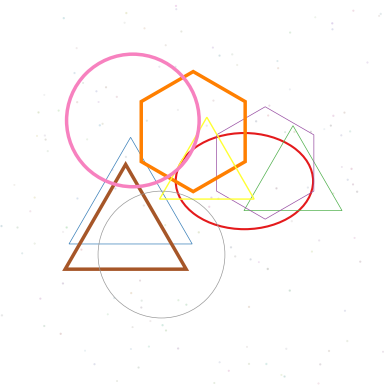[{"shape": "oval", "thickness": 1.5, "radius": 0.89, "center": [0.635, 0.53]}, {"shape": "triangle", "thickness": 0.5, "radius": 0.92, "center": [0.339, 0.459]}, {"shape": "triangle", "thickness": 0.5, "radius": 0.74, "center": [0.761, 0.527]}, {"shape": "hexagon", "thickness": 0.5, "radius": 0.73, "center": [0.689, 0.577]}, {"shape": "hexagon", "thickness": 2.5, "radius": 0.78, "center": [0.502, 0.658]}, {"shape": "triangle", "thickness": 1, "radius": 0.71, "center": [0.537, 0.554]}, {"shape": "triangle", "thickness": 2.5, "radius": 0.91, "center": [0.326, 0.392]}, {"shape": "circle", "thickness": 2.5, "radius": 0.86, "center": [0.345, 0.687]}, {"shape": "circle", "thickness": 0.5, "radius": 0.82, "center": [0.419, 0.339]}]